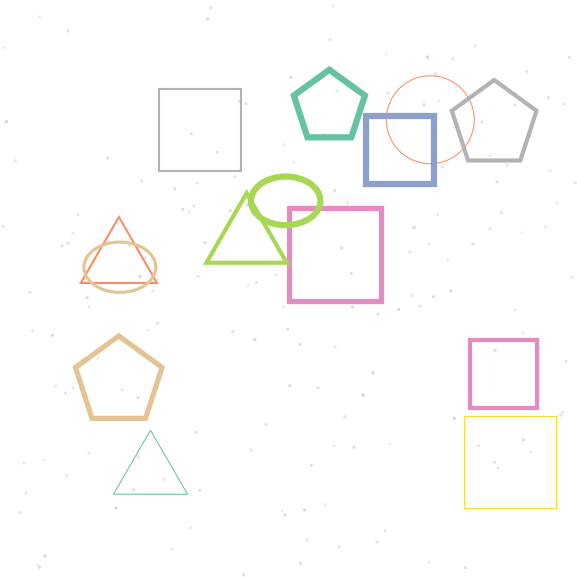[{"shape": "pentagon", "thickness": 3, "radius": 0.32, "center": [0.57, 0.814]}, {"shape": "triangle", "thickness": 0.5, "radius": 0.37, "center": [0.261, 0.18]}, {"shape": "triangle", "thickness": 1, "radius": 0.38, "center": [0.206, 0.547]}, {"shape": "circle", "thickness": 0.5, "radius": 0.38, "center": [0.745, 0.792]}, {"shape": "square", "thickness": 3, "radius": 0.3, "center": [0.693, 0.739]}, {"shape": "square", "thickness": 2.5, "radius": 0.4, "center": [0.58, 0.558]}, {"shape": "square", "thickness": 2, "radius": 0.29, "center": [0.872, 0.352]}, {"shape": "triangle", "thickness": 2, "radius": 0.4, "center": [0.427, 0.584]}, {"shape": "oval", "thickness": 3, "radius": 0.3, "center": [0.495, 0.651]}, {"shape": "square", "thickness": 0.5, "radius": 0.4, "center": [0.883, 0.199]}, {"shape": "oval", "thickness": 1.5, "radius": 0.31, "center": [0.208, 0.536]}, {"shape": "pentagon", "thickness": 2.5, "radius": 0.39, "center": [0.206, 0.338]}, {"shape": "square", "thickness": 1, "radius": 0.35, "center": [0.346, 0.775]}, {"shape": "pentagon", "thickness": 2, "radius": 0.39, "center": [0.856, 0.784]}]